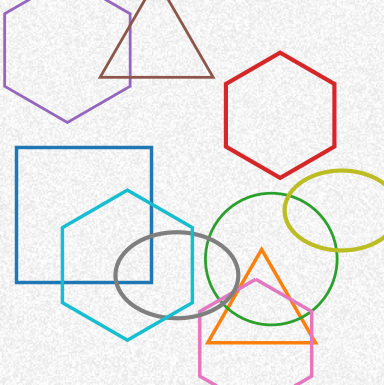[{"shape": "square", "thickness": 2.5, "radius": 0.87, "center": [0.218, 0.443]}, {"shape": "triangle", "thickness": 2.5, "radius": 0.81, "center": [0.68, 0.191]}, {"shape": "circle", "thickness": 2, "radius": 0.85, "center": [0.705, 0.327]}, {"shape": "hexagon", "thickness": 3, "radius": 0.81, "center": [0.728, 0.701]}, {"shape": "hexagon", "thickness": 2, "radius": 0.94, "center": [0.175, 0.87]}, {"shape": "triangle", "thickness": 2, "radius": 0.85, "center": [0.407, 0.884]}, {"shape": "hexagon", "thickness": 2.5, "radius": 0.84, "center": [0.664, 0.107]}, {"shape": "oval", "thickness": 3, "radius": 0.8, "center": [0.459, 0.285]}, {"shape": "oval", "thickness": 3, "radius": 0.74, "center": [0.887, 0.453]}, {"shape": "hexagon", "thickness": 2.5, "radius": 0.97, "center": [0.331, 0.311]}]